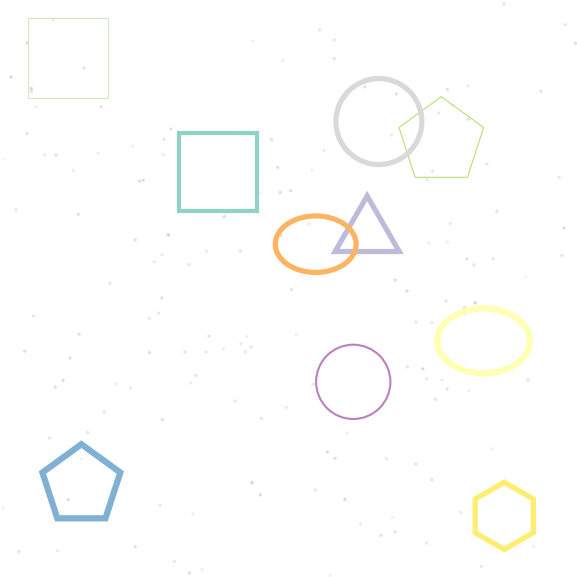[{"shape": "square", "thickness": 2, "radius": 0.34, "center": [0.378, 0.701]}, {"shape": "oval", "thickness": 3, "radius": 0.4, "center": [0.837, 0.409]}, {"shape": "triangle", "thickness": 2.5, "radius": 0.32, "center": [0.636, 0.596]}, {"shape": "pentagon", "thickness": 3, "radius": 0.35, "center": [0.141, 0.159]}, {"shape": "oval", "thickness": 2.5, "radius": 0.35, "center": [0.547, 0.576]}, {"shape": "pentagon", "thickness": 0.5, "radius": 0.39, "center": [0.764, 0.755]}, {"shape": "circle", "thickness": 2.5, "radius": 0.37, "center": [0.656, 0.789]}, {"shape": "circle", "thickness": 1, "radius": 0.32, "center": [0.612, 0.338]}, {"shape": "square", "thickness": 0.5, "radius": 0.35, "center": [0.118, 0.898]}, {"shape": "hexagon", "thickness": 2.5, "radius": 0.29, "center": [0.873, 0.106]}]